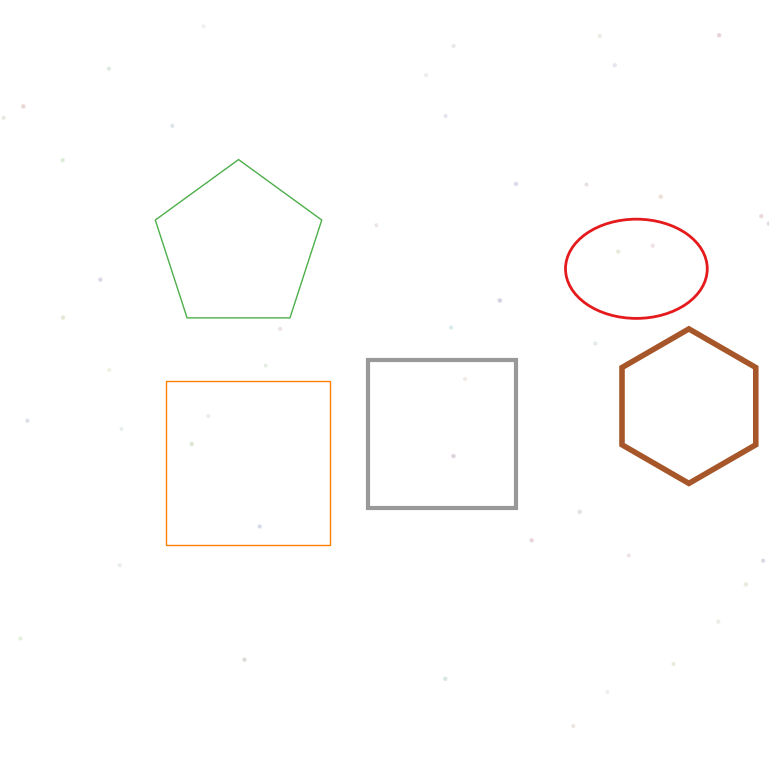[{"shape": "oval", "thickness": 1, "radius": 0.46, "center": [0.826, 0.651]}, {"shape": "pentagon", "thickness": 0.5, "radius": 0.57, "center": [0.31, 0.679]}, {"shape": "square", "thickness": 0.5, "radius": 0.53, "center": [0.322, 0.399]}, {"shape": "hexagon", "thickness": 2, "radius": 0.5, "center": [0.895, 0.473]}, {"shape": "square", "thickness": 1.5, "radius": 0.48, "center": [0.574, 0.436]}]